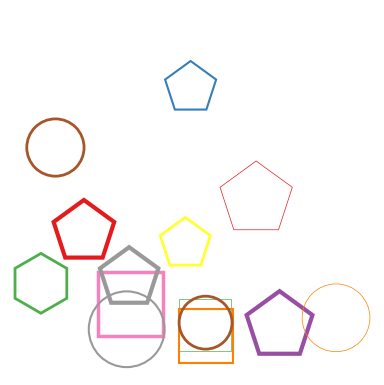[{"shape": "pentagon", "thickness": 3, "radius": 0.41, "center": [0.218, 0.398]}, {"shape": "pentagon", "thickness": 0.5, "radius": 0.49, "center": [0.665, 0.483]}, {"shape": "pentagon", "thickness": 1.5, "radius": 0.35, "center": [0.495, 0.772]}, {"shape": "square", "thickness": 0.5, "radius": 0.34, "center": [0.532, 0.155]}, {"shape": "hexagon", "thickness": 2, "radius": 0.39, "center": [0.106, 0.264]}, {"shape": "pentagon", "thickness": 3, "radius": 0.45, "center": [0.726, 0.154]}, {"shape": "square", "thickness": 1.5, "radius": 0.35, "center": [0.535, 0.127]}, {"shape": "circle", "thickness": 0.5, "radius": 0.44, "center": [0.873, 0.175]}, {"shape": "pentagon", "thickness": 2, "radius": 0.34, "center": [0.481, 0.367]}, {"shape": "circle", "thickness": 2, "radius": 0.34, "center": [0.534, 0.162]}, {"shape": "circle", "thickness": 2, "radius": 0.37, "center": [0.144, 0.617]}, {"shape": "square", "thickness": 2.5, "radius": 0.42, "center": [0.338, 0.211]}, {"shape": "circle", "thickness": 1.5, "radius": 0.49, "center": [0.329, 0.145]}, {"shape": "pentagon", "thickness": 3, "radius": 0.4, "center": [0.335, 0.278]}]